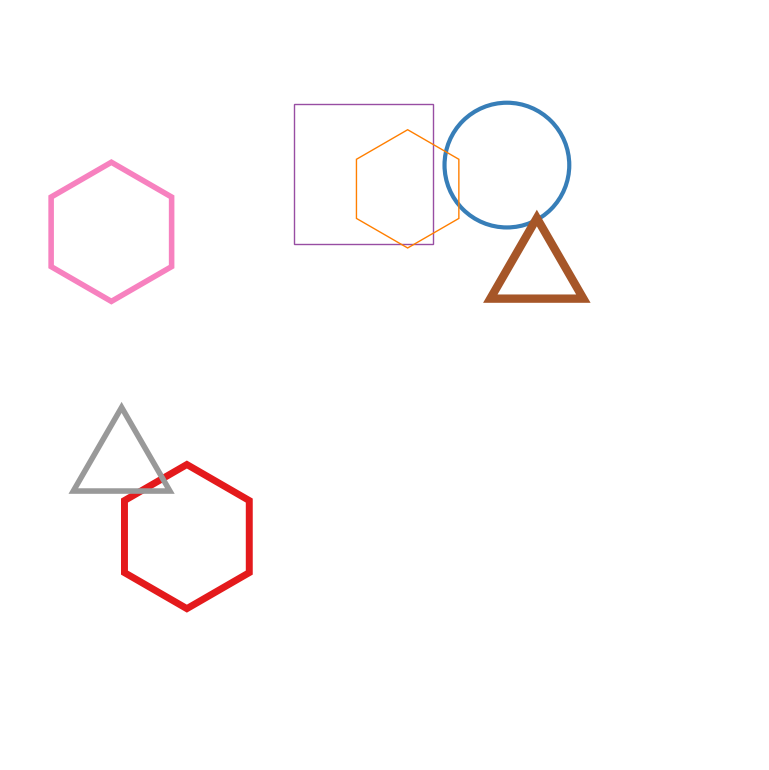[{"shape": "hexagon", "thickness": 2.5, "radius": 0.47, "center": [0.243, 0.303]}, {"shape": "circle", "thickness": 1.5, "radius": 0.4, "center": [0.658, 0.786]}, {"shape": "square", "thickness": 0.5, "radius": 0.45, "center": [0.472, 0.774]}, {"shape": "hexagon", "thickness": 0.5, "radius": 0.38, "center": [0.529, 0.755]}, {"shape": "triangle", "thickness": 3, "radius": 0.35, "center": [0.697, 0.647]}, {"shape": "hexagon", "thickness": 2, "radius": 0.45, "center": [0.145, 0.699]}, {"shape": "triangle", "thickness": 2, "radius": 0.36, "center": [0.158, 0.398]}]